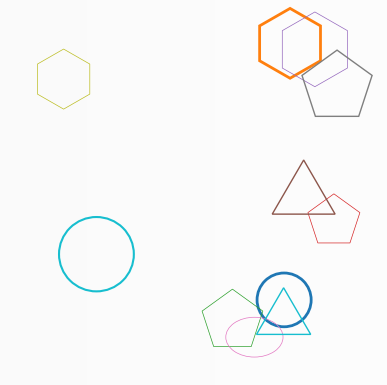[{"shape": "circle", "thickness": 2, "radius": 0.35, "center": [0.733, 0.221]}, {"shape": "hexagon", "thickness": 2, "radius": 0.45, "center": [0.749, 0.887]}, {"shape": "pentagon", "thickness": 0.5, "radius": 0.41, "center": [0.6, 0.167]}, {"shape": "pentagon", "thickness": 0.5, "radius": 0.35, "center": [0.862, 0.426]}, {"shape": "hexagon", "thickness": 0.5, "radius": 0.49, "center": [0.813, 0.872]}, {"shape": "triangle", "thickness": 1, "radius": 0.47, "center": [0.784, 0.491]}, {"shape": "oval", "thickness": 0.5, "radius": 0.37, "center": [0.657, 0.124]}, {"shape": "pentagon", "thickness": 1, "radius": 0.48, "center": [0.87, 0.775]}, {"shape": "hexagon", "thickness": 0.5, "radius": 0.39, "center": [0.164, 0.795]}, {"shape": "circle", "thickness": 1.5, "radius": 0.48, "center": [0.249, 0.34]}, {"shape": "triangle", "thickness": 1, "radius": 0.4, "center": [0.732, 0.172]}]